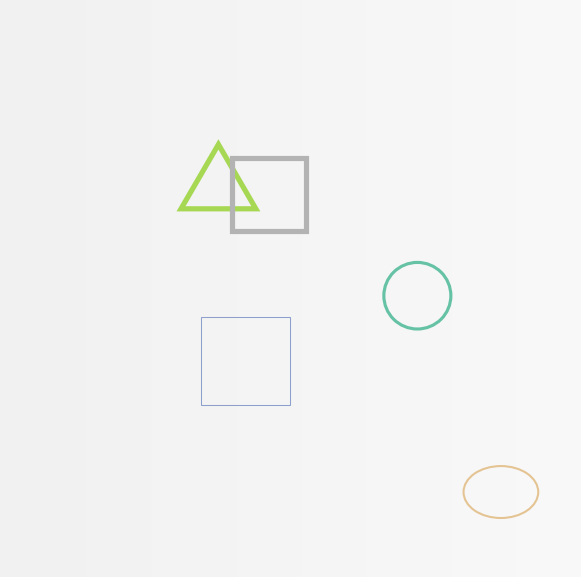[{"shape": "circle", "thickness": 1.5, "radius": 0.29, "center": [0.718, 0.487]}, {"shape": "square", "thickness": 0.5, "radius": 0.38, "center": [0.423, 0.374]}, {"shape": "triangle", "thickness": 2.5, "radius": 0.37, "center": [0.376, 0.675]}, {"shape": "oval", "thickness": 1, "radius": 0.32, "center": [0.862, 0.147]}, {"shape": "square", "thickness": 2.5, "radius": 0.32, "center": [0.463, 0.662]}]